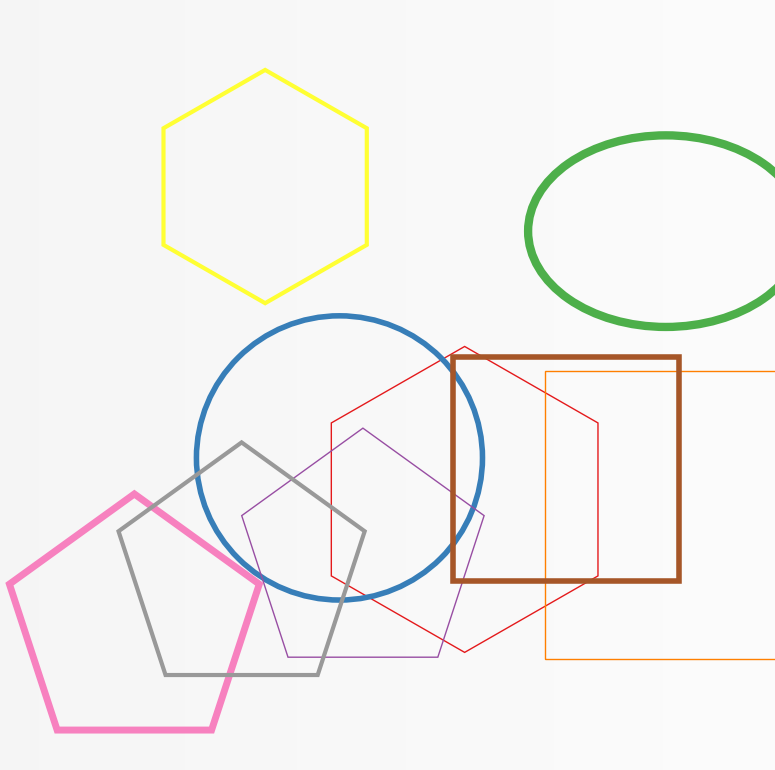[{"shape": "hexagon", "thickness": 0.5, "radius": 0.99, "center": [0.6, 0.351]}, {"shape": "circle", "thickness": 2, "radius": 0.92, "center": [0.438, 0.405]}, {"shape": "oval", "thickness": 3, "radius": 0.89, "center": [0.859, 0.7]}, {"shape": "pentagon", "thickness": 0.5, "radius": 0.82, "center": [0.468, 0.28]}, {"shape": "square", "thickness": 0.5, "radius": 0.93, "center": [0.89, 0.331]}, {"shape": "hexagon", "thickness": 1.5, "radius": 0.76, "center": [0.342, 0.758]}, {"shape": "square", "thickness": 2, "radius": 0.73, "center": [0.73, 0.391]}, {"shape": "pentagon", "thickness": 2.5, "radius": 0.85, "center": [0.173, 0.189]}, {"shape": "pentagon", "thickness": 1.5, "radius": 0.83, "center": [0.312, 0.258]}]